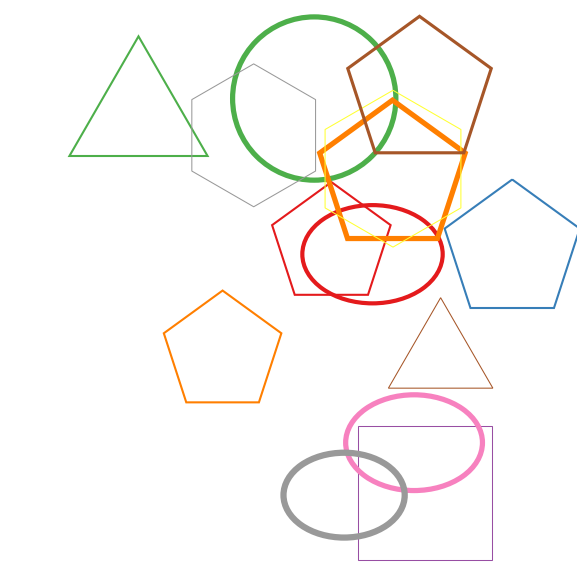[{"shape": "pentagon", "thickness": 1, "radius": 0.54, "center": [0.574, 0.576]}, {"shape": "oval", "thickness": 2, "radius": 0.61, "center": [0.645, 0.559]}, {"shape": "pentagon", "thickness": 1, "radius": 0.62, "center": [0.887, 0.565]}, {"shape": "circle", "thickness": 2.5, "radius": 0.71, "center": [0.544, 0.829]}, {"shape": "triangle", "thickness": 1, "radius": 0.69, "center": [0.24, 0.798]}, {"shape": "square", "thickness": 0.5, "radius": 0.58, "center": [0.735, 0.145]}, {"shape": "pentagon", "thickness": 1, "radius": 0.54, "center": [0.385, 0.389]}, {"shape": "pentagon", "thickness": 2.5, "radius": 0.66, "center": [0.68, 0.693]}, {"shape": "hexagon", "thickness": 0.5, "radius": 0.68, "center": [0.68, 0.707]}, {"shape": "triangle", "thickness": 0.5, "radius": 0.52, "center": [0.763, 0.379]}, {"shape": "pentagon", "thickness": 1.5, "radius": 0.65, "center": [0.726, 0.84]}, {"shape": "oval", "thickness": 2.5, "radius": 0.59, "center": [0.717, 0.233]}, {"shape": "hexagon", "thickness": 0.5, "radius": 0.62, "center": [0.439, 0.765]}, {"shape": "oval", "thickness": 3, "radius": 0.52, "center": [0.596, 0.142]}]